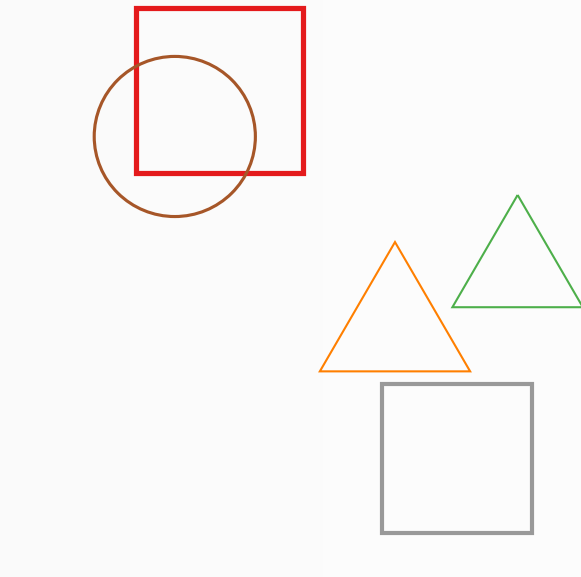[{"shape": "square", "thickness": 2.5, "radius": 0.72, "center": [0.377, 0.842]}, {"shape": "triangle", "thickness": 1, "radius": 0.65, "center": [0.891, 0.532]}, {"shape": "triangle", "thickness": 1, "radius": 0.75, "center": [0.68, 0.431]}, {"shape": "circle", "thickness": 1.5, "radius": 0.69, "center": [0.301, 0.763]}, {"shape": "square", "thickness": 2, "radius": 0.64, "center": [0.786, 0.205]}]